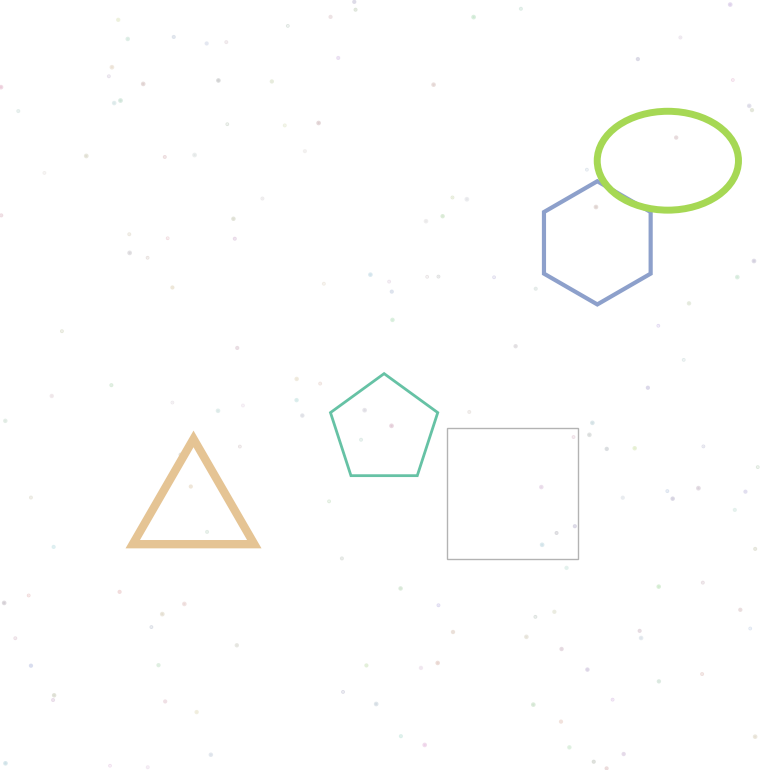[{"shape": "pentagon", "thickness": 1, "radius": 0.37, "center": [0.499, 0.442]}, {"shape": "hexagon", "thickness": 1.5, "radius": 0.4, "center": [0.776, 0.685]}, {"shape": "oval", "thickness": 2.5, "radius": 0.46, "center": [0.867, 0.791]}, {"shape": "triangle", "thickness": 3, "radius": 0.46, "center": [0.251, 0.339]}, {"shape": "square", "thickness": 0.5, "radius": 0.42, "center": [0.665, 0.359]}]